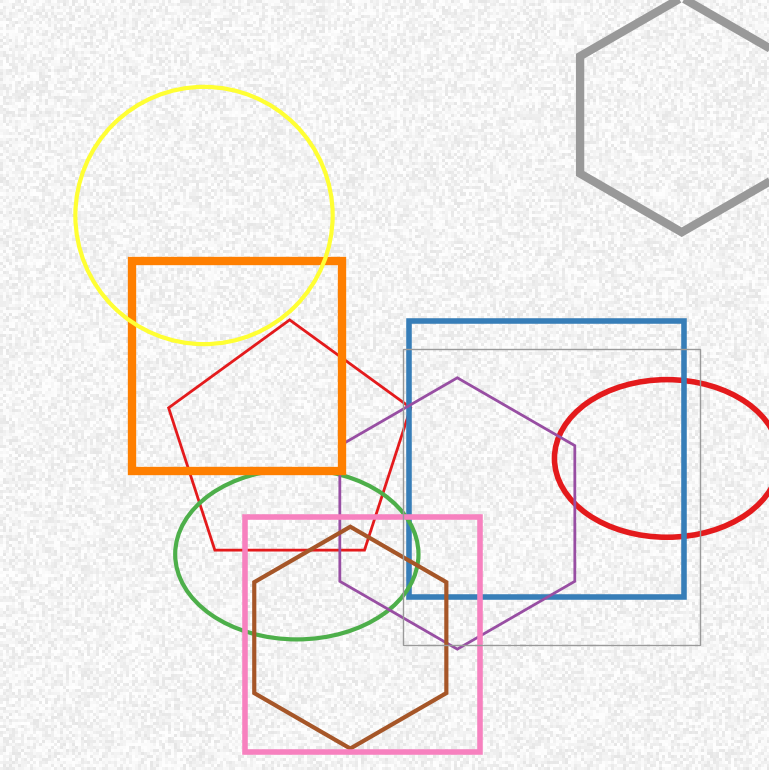[{"shape": "pentagon", "thickness": 1, "radius": 0.83, "center": [0.376, 0.419]}, {"shape": "oval", "thickness": 2, "radius": 0.73, "center": [0.866, 0.405]}, {"shape": "square", "thickness": 2, "radius": 0.89, "center": [0.71, 0.404]}, {"shape": "oval", "thickness": 1.5, "radius": 0.79, "center": [0.385, 0.28]}, {"shape": "hexagon", "thickness": 1, "radius": 0.88, "center": [0.594, 0.333]}, {"shape": "square", "thickness": 3, "radius": 0.68, "center": [0.308, 0.524]}, {"shape": "circle", "thickness": 1.5, "radius": 0.84, "center": [0.265, 0.72]}, {"shape": "hexagon", "thickness": 1.5, "radius": 0.72, "center": [0.455, 0.172]}, {"shape": "square", "thickness": 2, "radius": 0.76, "center": [0.471, 0.176]}, {"shape": "square", "thickness": 0.5, "radius": 0.96, "center": [0.716, 0.354]}, {"shape": "hexagon", "thickness": 3, "radius": 0.76, "center": [0.885, 0.851]}]